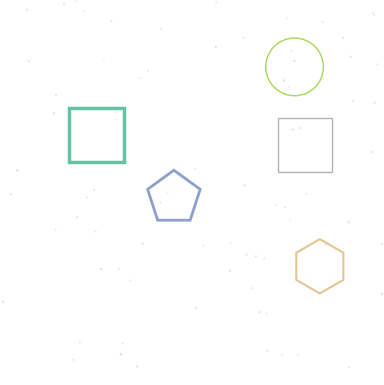[{"shape": "square", "thickness": 2.5, "radius": 0.35, "center": [0.251, 0.65]}, {"shape": "pentagon", "thickness": 2, "radius": 0.36, "center": [0.452, 0.486]}, {"shape": "circle", "thickness": 1, "radius": 0.37, "center": [0.765, 0.826]}, {"shape": "hexagon", "thickness": 1.5, "radius": 0.35, "center": [0.831, 0.308]}, {"shape": "square", "thickness": 1, "radius": 0.35, "center": [0.792, 0.623]}]